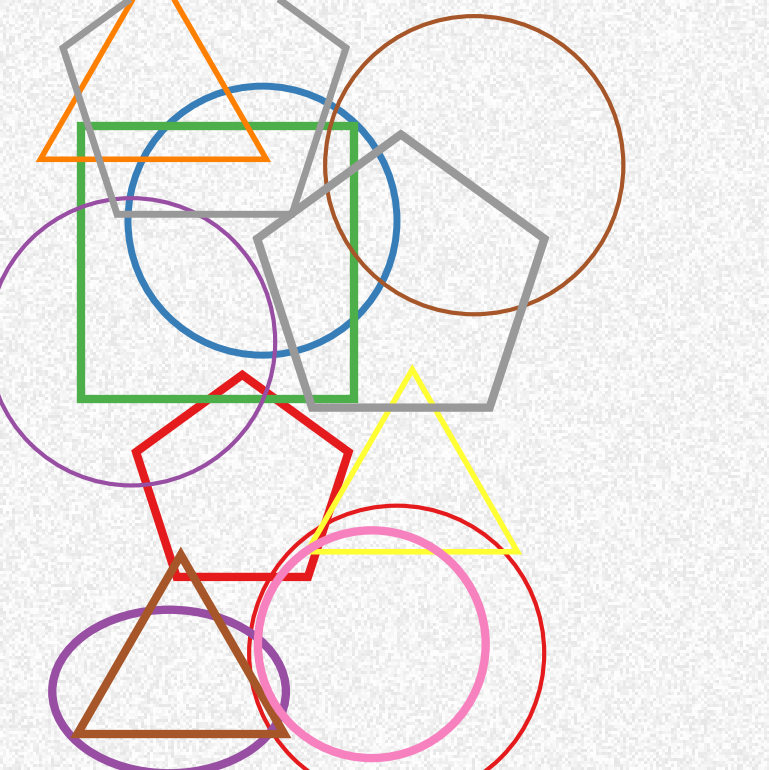[{"shape": "pentagon", "thickness": 3, "radius": 0.73, "center": [0.315, 0.368]}, {"shape": "circle", "thickness": 1.5, "radius": 0.96, "center": [0.515, 0.152]}, {"shape": "circle", "thickness": 2.5, "radius": 0.87, "center": [0.341, 0.713]}, {"shape": "square", "thickness": 3, "radius": 0.89, "center": [0.283, 0.659]}, {"shape": "oval", "thickness": 3, "radius": 0.76, "center": [0.22, 0.102]}, {"shape": "circle", "thickness": 1.5, "radius": 0.93, "center": [0.171, 0.556]}, {"shape": "triangle", "thickness": 2, "radius": 0.85, "center": [0.199, 0.878]}, {"shape": "triangle", "thickness": 2, "radius": 0.79, "center": [0.535, 0.362]}, {"shape": "circle", "thickness": 1.5, "radius": 0.97, "center": [0.616, 0.785]}, {"shape": "triangle", "thickness": 3, "radius": 0.78, "center": [0.235, 0.124]}, {"shape": "circle", "thickness": 3, "radius": 0.74, "center": [0.483, 0.163]}, {"shape": "pentagon", "thickness": 2.5, "radius": 0.97, "center": [0.266, 0.878]}, {"shape": "pentagon", "thickness": 3, "radius": 0.98, "center": [0.521, 0.629]}]